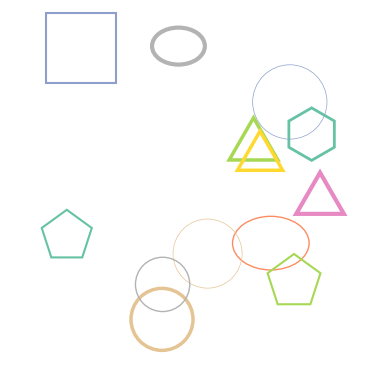[{"shape": "hexagon", "thickness": 2, "radius": 0.34, "center": [0.809, 0.652]}, {"shape": "pentagon", "thickness": 1.5, "radius": 0.34, "center": [0.173, 0.387]}, {"shape": "oval", "thickness": 1, "radius": 0.5, "center": [0.703, 0.369]}, {"shape": "circle", "thickness": 0.5, "radius": 0.48, "center": [0.753, 0.735]}, {"shape": "square", "thickness": 1.5, "radius": 0.45, "center": [0.211, 0.875]}, {"shape": "triangle", "thickness": 3, "radius": 0.36, "center": [0.831, 0.48]}, {"shape": "pentagon", "thickness": 1.5, "radius": 0.36, "center": [0.764, 0.268]}, {"shape": "triangle", "thickness": 2.5, "radius": 0.37, "center": [0.659, 0.621]}, {"shape": "triangle", "thickness": 2.5, "radius": 0.34, "center": [0.675, 0.592]}, {"shape": "circle", "thickness": 0.5, "radius": 0.45, "center": [0.539, 0.341]}, {"shape": "circle", "thickness": 2.5, "radius": 0.4, "center": [0.421, 0.171]}, {"shape": "circle", "thickness": 1, "radius": 0.35, "center": [0.422, 0.261]}, {"shape": "oval", "thickness": 3, "radius": 0.34, "center": [0.464, 0.88]}]